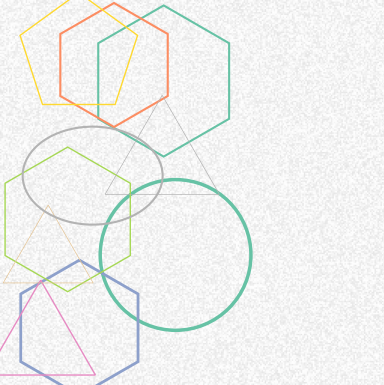[{"shape": "circle", "thickness": 2.5, "radius": 0.98, "center": [0.456, 0.338]}, {"shape": "hexagon", "thickness": 1.5, "radius": 0.98, "center": [0.425, 0.79]}, {"shape": "hexagon", "thickness": 1.5, "radius": 0.81, "center": [0.296, 0.831]}, {"shape": "hexagon", "thickness": 2, "radius": 0.88, "center": [0.206, 0.149]}, {"shape": "triangle", "thickness": 1, "radius": 0.82, "center": [0.106, 0.108]}, {"shape": "hexagon", "thickness": 1, "radius": 0.94, "center": [0.176, 0.43]}, {"shape": "pentagon", "thickness": 1, "radius": 0.8, "center": [0.205, 0.858]}, {"shape": "triangle", "thickness": 0.5, "radius": 0.67, "center": [0.125, 0.333]}, {"shape": "triangle", "thickness": 0.5, "radius": 0.86, "center": [0.421, 0.581]}, {"shape": "oval", "thickness": 1.5, "radius": 0.91, "center": [0.241, 0.544]}]